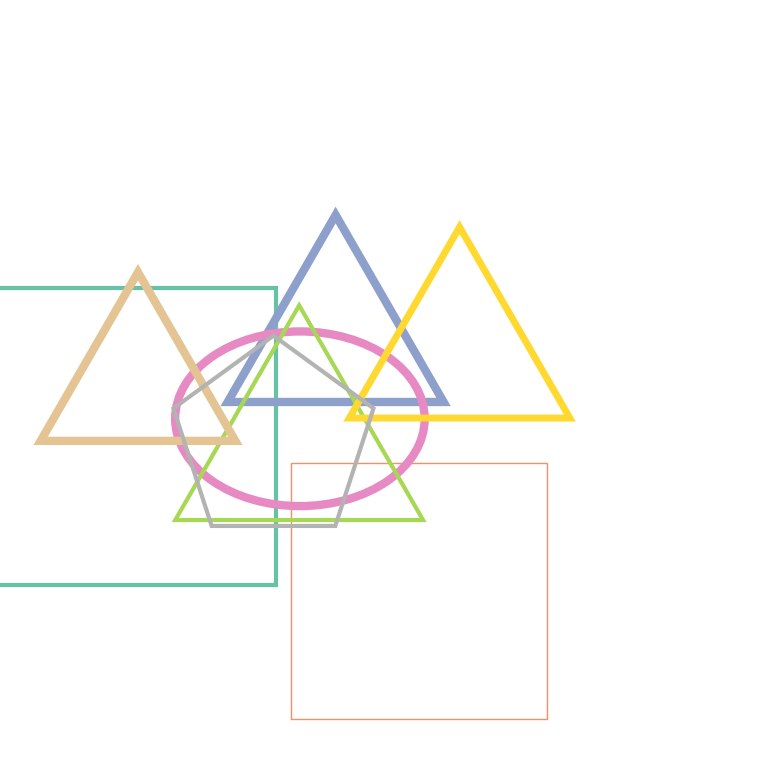[{"shape": "square", "thickness": 1.5, "radius": 0.97, "center": [0.165, 0.433]}, {"shape": "square", "thickness": 0.5, "radius": 0.83, "center": [0.545, 0.232]}, {"shape": "triangle", "thickness": 3, "radius": 0.81, "center": [0.436, 0.559]}, {"shape": "oval", "thickness": 3, "radius": 0.81, "center": [0.389, 0.456]}, {"shape": "triangle", "thickness": 1.5, "radius": 0.93, "center": [0.389, 0.418]}, {"shape": "triangle", "thickness": 2.5, "radius": 0.83, "center": [0.597, 0.54]}, {"shape": "triangle", "thickness": 3, "radius": 0.73, "center": [0.179, 0.5]}, {"shape": "pentagon", "thickness": 1.5, "radius": 0.68, "center": [0.355, 0.427]}]